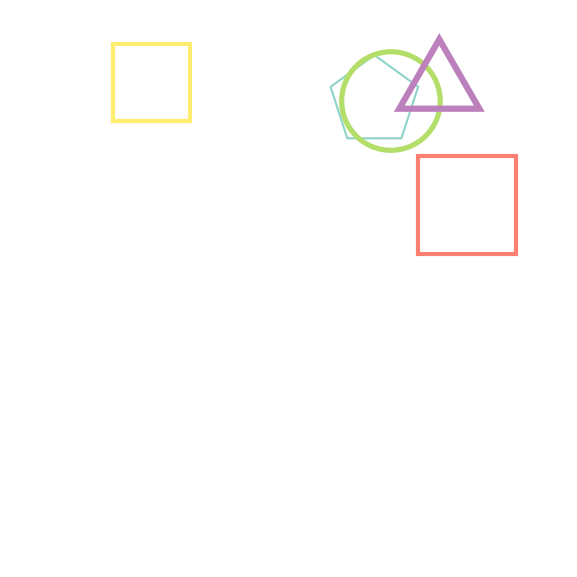[{"shape": "pentagon", "thickness": 1, "radius": 0.4, "center": [0.648, 0.824]}, {"shape": "square", "thickness": 2, "radius": 0.43, "center": [0.808, 0.644]}, {"shape": "circle", "thickness": 2.5, "radius": 0.43, "center": [0.677, 0.824]}, {"shape": "triangle", "thickness": 3, "radius": 0.4, "center": [0.761, 0.851]}, {"shape": "square", "thickness": 2, "radius": 0.33, "center": [0.263, 0.856]}]